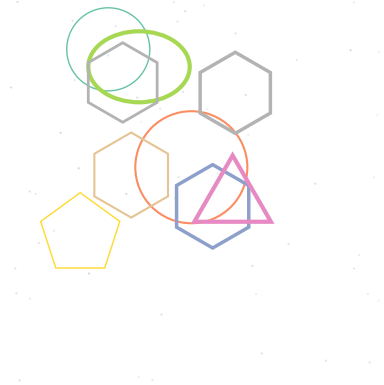[{"shape": "circle", "thickness": 1, "radius": 0.54, "center": [0.281, 0.872]}, {"shape": "circle", "thickness": 1.5, "radius": 0.73, "center": [0.497, 0.566]}, {"shape": "hexagon", "thickness": 2.5, "radius": 0.54, "center": [0.552, 0.464]}, {"shape": "triangle", "thickness": 3, "radius": 0.57, "center": [0.604, 0.481]}, {"shape": "oval", "thickness": 3, "radius": 0.66, "center": [0.361, 0.827]}, {"shape": "pentagon", "thickness": 1, "radius": 0.54, "center": [0.208, 0.391]}, {"shape": "hexagon", "thickness": 1.5, "radius": 0.55, "center": [0.341, 0.545]}, {"shape": "hexagon", "thickness": 2, "radius": 0.52, "center": [0.319, 0.786]}, {"shape": "hexagon", "thickness": 2.5, "radius": 0.53, "center": [0.611, 0.759]}]